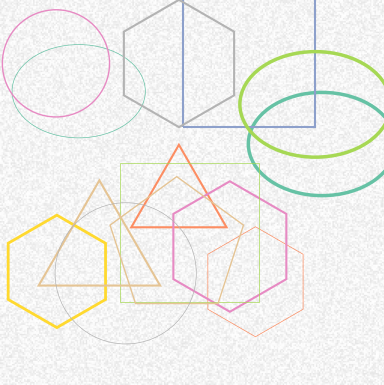[{"shape": "oval", "thickness": 2.5, "radius": 0.96, "center": [0.837, 0.626]}, {"shape": "oval", "thickness": 0.5, "radius": 0.87, "center": [0.204, 0.763]}, {"shape": "hexagon", "thickness": 0.5, "radius": 0.71, "center": [0.664, 0.268]}, {"shape": "triangle", "thickness": 1.5, "radius": 0.71, "center": [0.465, 0.481]}, {"shape": "square", "thickness": 1.5, "radius": 0.86, "center": [0.647, 0.843]}, {"shape": "circle", "thickness": 1, "radius": 0.7, "center": [0.145, 0.835]}, {"shape": "hexagon", "thickness": 1.5, "radius": 0.85, "center": [0.597, 0.36]}, {"shape": "square", "thickness": 0.5, "radius": 0.9, "center": [0.491, 0.396]}, {"shape": "oval", "thickness": 2.5, "radius": 0.98, "center": [0.819, 0.729]}, {"shape": "hexagon", "thickness": 2, "radius": 0.73, "center": [0.148, 0.295]}, {"shape": "pentagon", "thickness": 1, "radius": 0.91, "center": [0.459, 0.359]}, {"shape": "triangle", "thickness": 1.5, "radius": 0.91, "center": [0.258, 0.349]}, {"shape": "hexagon", "thickness": 1.5, "radius": 0.83, "center": [0.465, 0.835]}, {"shape": "circle", "thickness": 0.5, "radius": 0.92, "center": [0.326, 0.29]}]